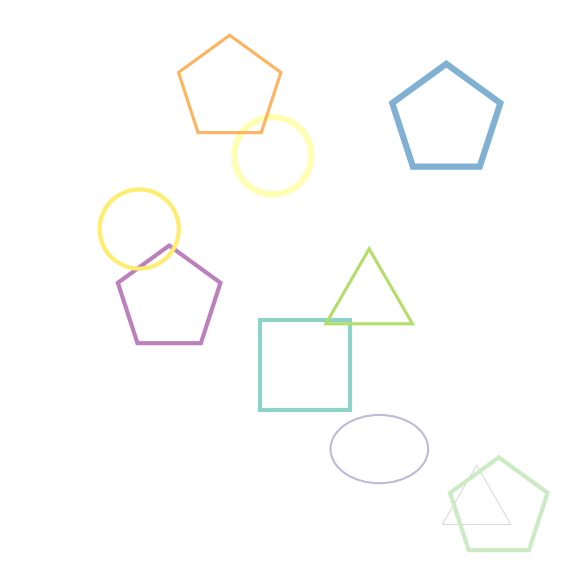[{"shape": "square", "thickness": 2, "radius": 0.39, "center": [0.528, 0.368]}, {"shape": "circle", "thickness": 3, "radius": 0.33, "center": [0.472, 0.73]}, {"shape": "oval", "thickness": 1, "radius": 0.42, "center": [0.657, 0.222]}, {"shape": "pentagon", "thickness": 3, "radius": 0.49, "center": [0.773, 0.79]}, {"shape": "pentagon", "thickness": 1.5, "radius": 0.47, "center": [0.398, 0.845]}, {"shape": "triangle", "thickness": 1.5, "radius": 0.43, "center": [0.639, 0.482]}, {"shape": "triangle", "thickness": 0.5, "radius": 0.34, "center": [0.825, 0.125]}, {"shape": "pentagon", "thickness": 2, "radius": 0.47, "center": [0.293, 0.48]}, {"shape": "pentagon", "thickness": 2, "radius": 0.44, "center": [0.864, 0.118]}, {"shape": "circle", "thickness": 2, "radius": 0.34, "center": [0.241, 0.603]}]